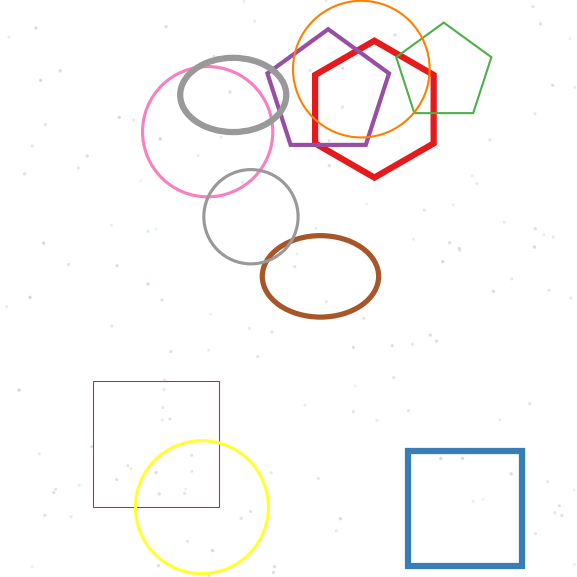[{"shape": "hexagon", "thickness": 3, "radius": 0.59, "center": [0.648, 0.81]}, {"shape": "square", "thickness": 0.5, "radius": 0.54, "center": [0.27, 0.23]}, {"shape": "square", "thickness": 3, "radius": 0.5, "center": [0.805, 0.119]}, {"shape": "pentagon", "thickness": 1, "radius": 0.43, "center": [0.768, 0.873]}, {"shape": "pentagon", "thickness": 2, "radius": 0.55, "center": [0.568, 0.838]}, {"shape": "circle", "thickness": 1, "radius": 0.59, "center": [0.626, 0.879]}, {"shape": "circle", "thickness": 1.5, "radius": 0.58, "center": [0.35, 0.121]}, {"shape": "oval", "thickness": 2.5, "radius": 0.5, "center": [0.555, 0.521]}, {"shape": "circle", "thickness": 1.5, "radius": 0.56, "center": [0.36, 0.771]}, {"shape": "oval", "thickness": 3, "radius": 0.46, "center": [0.404, 0.835]}, {"shape": "circle", "thickness": 1.5, "radius": 0.41, "center": [0.435, 0.624]}]